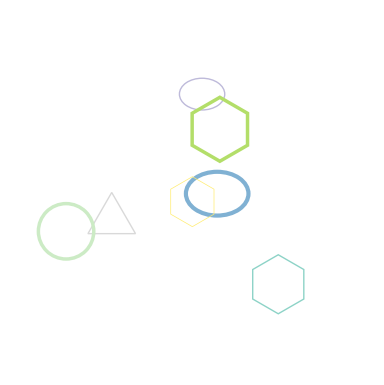[{"shape": "hexagon", "thickness": 1, "radius": 0.38, "center": [0.723, 0.262]}, {"shape": "oval", "thickness": 1, "radius": 0.29, "center": [0.525, 0.756]}, {"shape": "oval", "thickness": 3, "radius": 0.41, "center": [0.564, 0.497]}, {"shape": "hexagon", "thickness": 2.5, "radius": 0.42, "center": [0.571, 0.664]}, {"shape": "triangle", "thickness": 1, "radius": 0.36, "center": [0.29, 0.429]}, {"shape": "circle", "thickness": 2.5, "radius": 0.36, "center": [0.172, 0.399]}, {"shape": "hexagon", "thickness": 0.5, "radius": 0.32, "center": [0.5, 0.476]}]